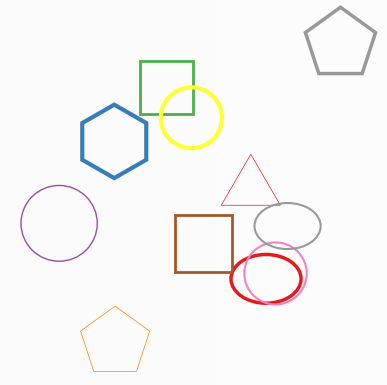[{"shape": "oval", "thickness": 2.5, "radius": 0.45, "center": [0.687, 0.276]}, {"shape": "triangle", "thickness": 0.5, "radius": 0.44, "center": [0.647, 0.511]}, {"shape": "hexagon", "thickness": 3, "radius": 0.48, "center": [0.295, 0.633]}, {"shape": "square", "thickness": 2, "radius": 0.34, "center": [0.43, 0.774]}, {"shape": "circle", "thickness": 1, "radius": 0.49, "center": [0.153, 0.42]}, {"shape": "pentagon", "thickness": 0.5, "radius": 0.47, "center": [0.297, 0.111]}, {"shape": "circle", "thickness": 3, "radius": 0.39, "center": [0.494, 0.694]}, {"shape": "square", "thickness": 2, "radius": 0.37, "center": [0.525, 0.368]}, {"shape": "circle", "thickness": 1.5, "radius": 0.4, "center": [0.711, 0.29]}, {"shape": "oval", "thickness": 1.5, "radius": 0.43, "center": [0.742, 0.413]}, {"shape": "pentagon", "thickness": 2.5, "radius": 0.48, "center": [0.879, 0.886]}]